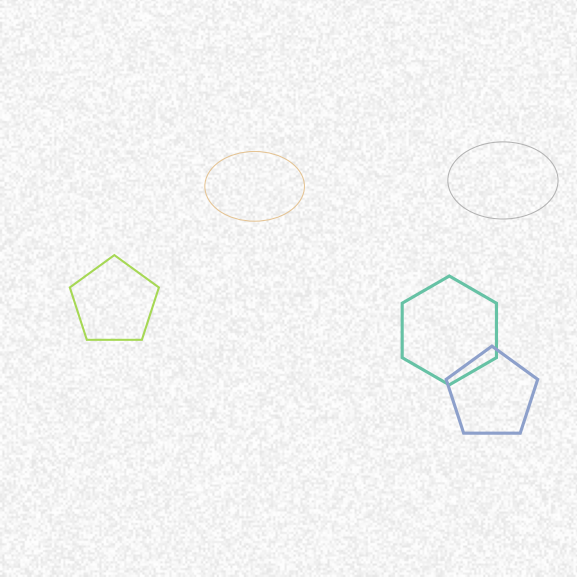[{"shape": "hexagon", "thickness": 1.5, "radius": 0.47, "center": [0.778, 0.427]}, {"shape": "pentagon", "thickness": 1.5, "radius": 0.42, "center": [0.852, 0.316]}, {"shape": "pentagon", "thickness": 1, "radius": 0.41, "center": [0.198, 0.476]}, {"shape": "oval", "thickness": 0.5, "radius": 0.43, "center": [0.441, 0.676]}, {"shape": "oval", "thickness": 0.5, "radius": 0.48, "center": [0.871, 0.687]}]